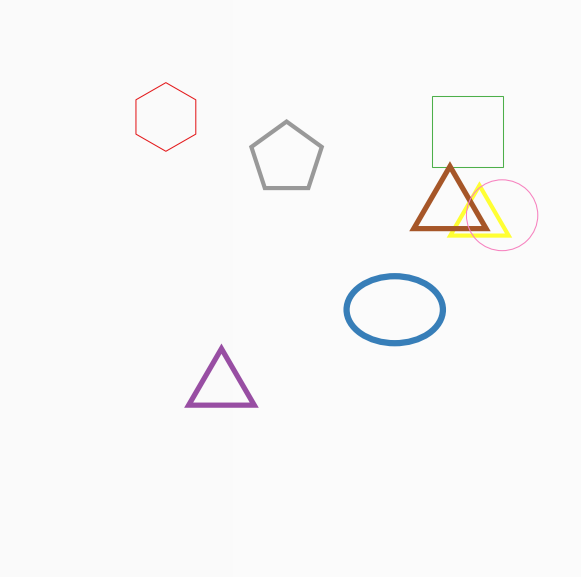[{"shape": "hexagon", "thickness": 0.5, "radius": 0.3, "center": [0.285, 0.797]}, {"shape": "oval", "thickness": 3, "radius": 0.41, "center": [0.679, 0.463]}, {"shape": "square", "thickness": 0.5, "radius": 0.31, "center": [0.804, 0.772]}, {"shape": "triangle", "thickness": 2.5, "radius": 0.33, "center": [0.381, 0.33]}, {"shape": "triangle", "thickness": 2, "radius": 0.29, "center": [0.825, 0.62]}, {"shape": "triangle", "thickness": 2.5, "radius": 0.36, "center": [0.774, 0.639]}, {"shape": "circle", "thickness": 0.5, "radius": 0.31, "center": [0.864, 0.626]}, {"shape": "pentagon", "thickness": 2, "radius": 0.32, "center": [0.493, 0.725]}]